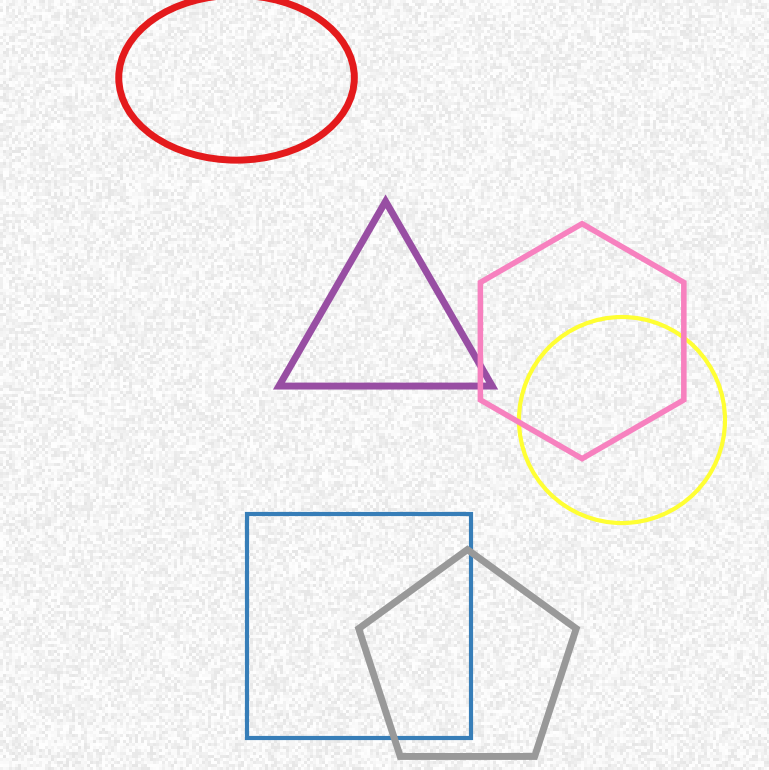[{"shape": "oval", "thickness": 2.5, "radius": 0.76, "center": [0.307, 0.899]}, {"shape": "square", "thickness": 1.5, "radius": 0.73, "center": [0.466, 0.187]}, {"shape": "triangle", "thickness": 2.5, "radius": 0.8, "center": [0.501, 0.579]}, {"shape": "circle", "thickness": 1.5, "radius": 0.67, "center": [0.808, 0.455]}, {"shape": "hexagon", "thickness": 2, "radius": 0.76, "center": [0.756, 0.557]}, {"shape": "pentagon", "thickness": 2.5, "radius": 0.74, "center": [0.607, 0.138]}]